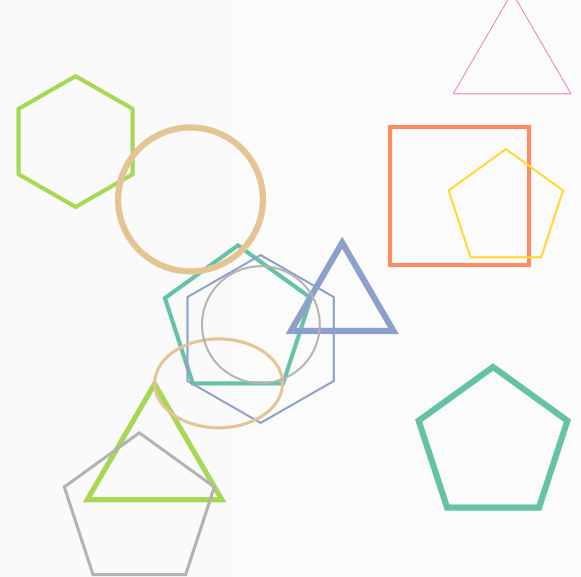[{"shape": "pentagon", "thickness": 3, "radius": 0.67, "center": [0.848, 0.229]}, {"shape": "pentagon", "thickness": 2, "radius": 0.66, "center": [0.409, 0.442]}, {"shape": "square", "thickness": 2, "radius": 0.6, "center": [0.791, 0.659]}, {"shape": "hexagon", "thickness": 1, "radius": 0.73, "center": [0.448, 0.412]}, {"shape": "triangle", "thickness": 3, "radius": 0.51, "center": [0.589, 0.477]}, {"shape": "triangle", "thickness": 0.5, "radius": 0.58, "center": [0.881, 0.895]}, {"shape": "triangle", "thickness": 2.5, "radius": 0.67, "center": [0.266, 0.201]}, {"shape": "hexagon", "thickness": 2, "radius": 0.57, "center": [0.13, 0.754]}, {"shape": "pentagon", "thickness": 1, "radius": 0.52, "center": [0.87, 0.637]}, {"shape": "oval", "thickness": 1.5, "radius": 0.55, "center": [0.376, 0.335]}, {"shape": "circle", "thickness": 3, "radius": 0.62, "center": [0.328, 0.654]}, {"shape": "pentagon", "thickness": 1.5, "radius": 0.68, "center": [0.24, 0.114]}, {"shape": "circle", "thickness": 1, "radius": 0.51, "center": [0.449, 0.437]}]